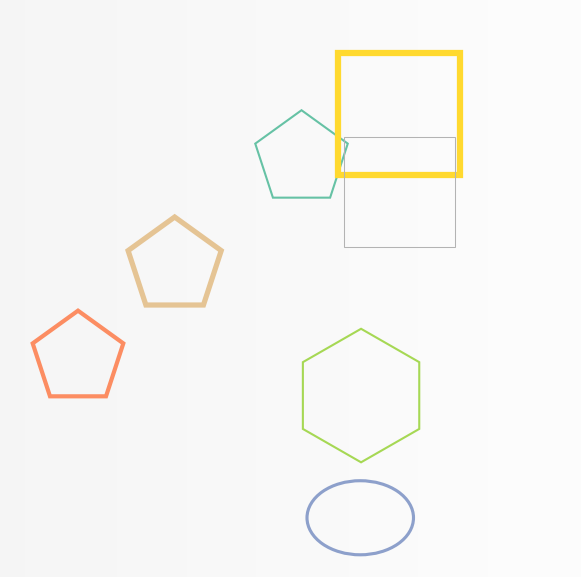[{"shape": "pentagon", "thickness": 1, "radius": 0.42, "center": [0.519, 0.725]}, {"shape": "pentagon", "thickness": 2, "radius": 0.41, "center": [0.134, 0.379]}, {"shape": "oval", "thickness": 1.5, "radius": 0.46, "center": [0.62, 0.103]}, {"shape": "hexagon", "thickness": 1, "radius": 0.58, "center": [0.621, 0.314]}, {"shape": "square", "thickness": 3, "radius": 0.53, "center": [0.687, 0.803]}, {"shape": "pentagon", "thickness": 2.5, "radius": 0.42, "center": [0.3, 0.539]}, {"shape": "square", "thickness": 0.5, "radius": 0.48, "center": [0.687, 0.667]}]